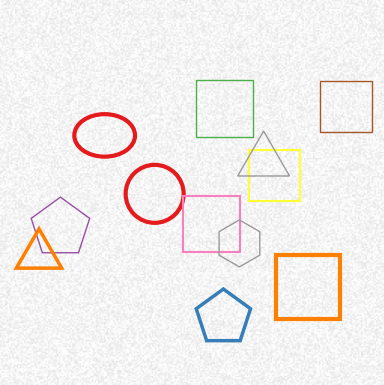[{"shape": "circle", "thickness": 3, "radius": 0.38, "center": [0.402, 0.497]}, {"shape": "oval", "thickness": 3, "radius": 0.39, "center": [0.272, 0.648]}, {"shape": "pentagon", "thickness": 2.5, "radius": 0.37, "center": [0.58, 0.175]}, {"shape": "square", "thickness": 1, "radius": 0.37, "center": [0.583, 0.719]}, {"shape": "pentagon", "thickness": 1, "radius": 0.4, "center": [0.157, 0.408]}, {"shape": "square", "thickness": 3, "radius": 0.41, "center": [0.799, 0.254]}, {"shape": "triangle", "thickness": 2.5, "radius": 0.34, "center": [0.101, 0.338]}, {"shape": "square", "thickness": 1.5, "radius": 0.33, "center": [0.714, 0.544]}, {"shape": "square", "thickness": 1, "radius": 0.33, "center": [0.899, 0.722]}, {"shape": "square", "thickness": 1.5, "radius": 0.36, "center": [0.55, 0.419]}, {"shape": "triangle", "thickness": 1, "radius": 0.39, "center": [0.685, 0.582]}, {"shape": "hexagon", "thickness": 1, "radius": 0.3, "center": [0.622, 0.368]}]